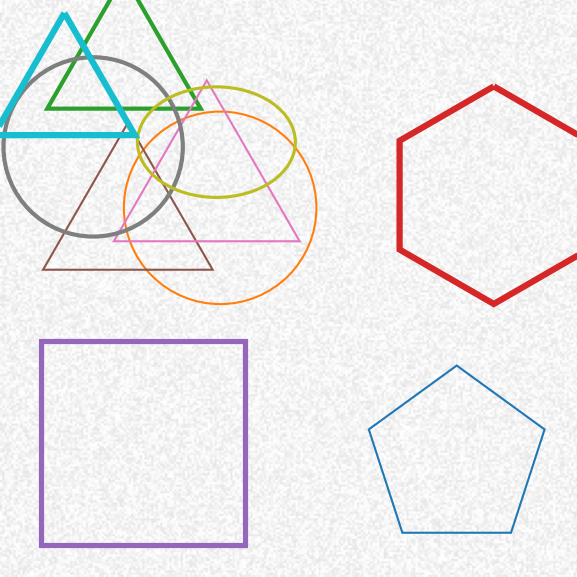[{"shape": "pentagon", "thickness": 1, "radius": 0.8, "center": [0.791, 0.206]}, {"shape": "circle", "thickness": 1, "radius": 0.83, "center": [0.381, 0.639]}, {"shape": "triangle", "thickness": 2, "radius": 0.77, "center": [0.215, 0.888]}, {"shape": "hexagon", "thickness": 3, "radius": 0.94, "center": [0.855, 0.661]}, {"shape": "square", "thickness": 2.5, "radius": 0.89, "center": [0.247, 0.232]}, {"shape": "triangle", "thickness": 1, "radius": 0.85, "center": [0.221, 0.617]}, {"shape": "triangle", "thickness": 1, "radius": 0.93, "center": [0.358, 0.674]}, {"shape": "circle", "thickness": 2, "radius": 0.78, "center": [0.161, 0.745]}, {"shape": "oval", "thickness": 1.5, "radius": 0.68, "center": [0.375, 0.753]}, {"shape": "triangle", "thickness": 3, "radius": 0.7, "center": [0.111, 0.836]}]